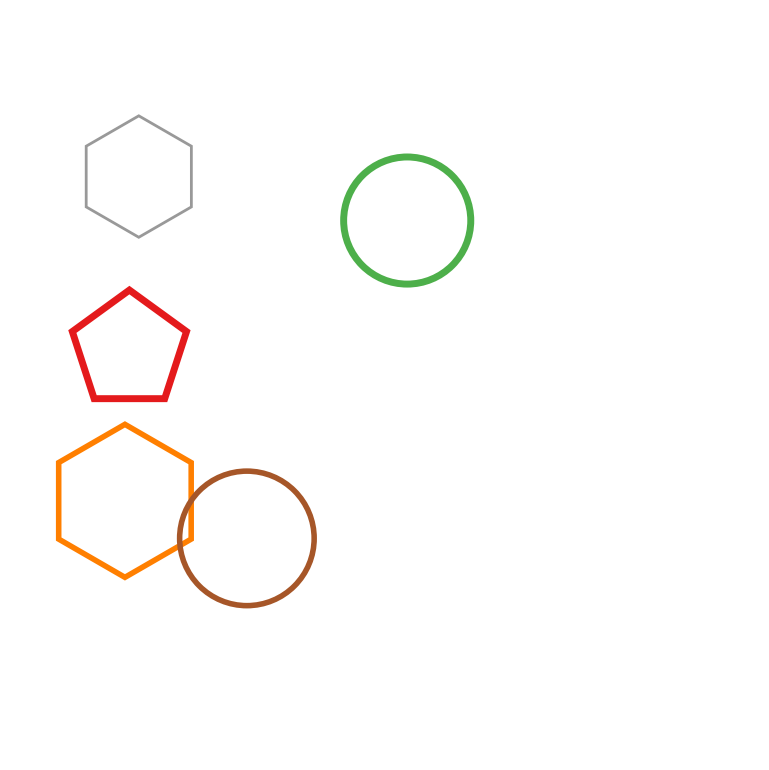[{"shape": "pentagon", "thickness": 2.5, "radius": 0.39, "center": [0.168, 0.545]}, {"shape": "circle", "thickness": 2.5, "radius": 0.41, "center": [0.529, 0.714]}, {"shape": "hexagon", "thickness": 2, "radius": 0.5, "center": [0.162, 0.35]}, {"shape": "circle", "thickness": 2, "radius": 0.44, "center": [0.321, 0.301]}, {"shape": "hexagon", "thickness": 1, "radius": 0.39, "center": [0.18, 0.771]}]